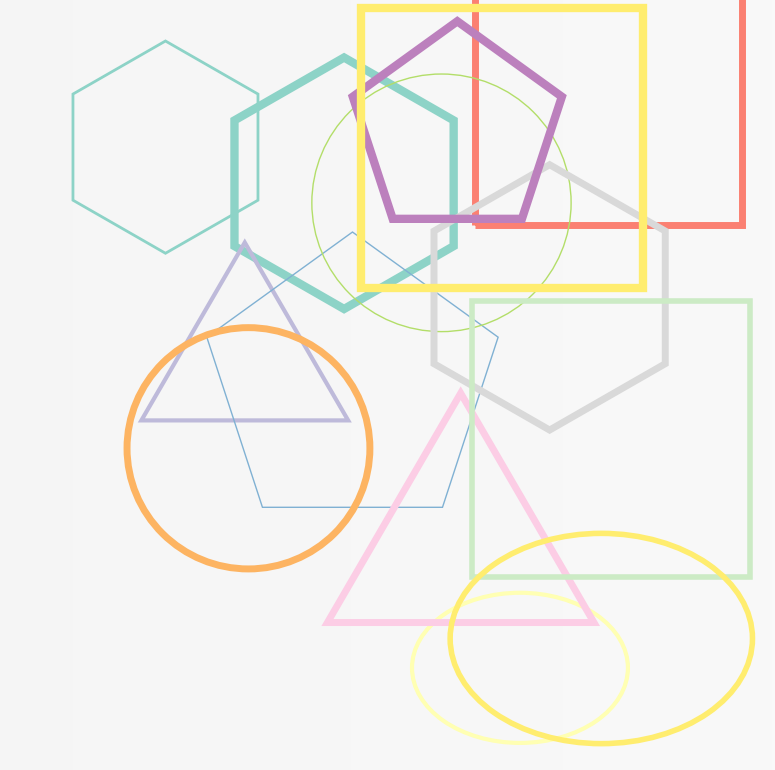[{"shape": "hexagon", "thickness": 3, "radius": 0.82, "center": [0.444, 0.762]}, {"shape": "hexagon", "thickness": 1, "radius": 0.69, "center": [0.214, 0.809]}, {"shape": "oval", "thickness": 1.5, "radius": 0.7, "center": [0.671, 0.133]}, {"shape": "triangle", "thickness": 1.5, "radius": 0.77, "center": [0.316, 0.531]}, {"shape": "square", "thickness": 2.5, "radius": 0.86, "center": [0.785, 0.88]}, {"shape": "pentagon", "thickness": 0.5, "radius": 0.99, "center": [0.455, 0.501]}, {"shape": "circle", "thickness": 2.5, "radius": 0.78, "center": [0.321, 0.418]}, {"shape": "circle", "thickness": 0.5, "radius": 0.84, "center": [0.57, 0.737]}, {"shape": "triangle", "thickness": 2.5, "radius": 0.99, "center": [0.594, 0.291]}, {"shape": "hexagon", "thickness": 2.5, "radius": 0.86, "center": [0.709, 0.614]}, {"shape": "pentagon", "thickness": 3, "radius": 0.71, "center": [0.59, 0.831]}, {"shape": "square", "thickness": 2, "radius": 0.9, "center": [0.788, 0.43]}, {"shape": "oval", "thickness": 2, "radius": 0.98, "center": [0.776, 0.171]}, {"shape": "square", "thickness": 3, "radius": 0.91, "center": [0.647, 0.808]}]